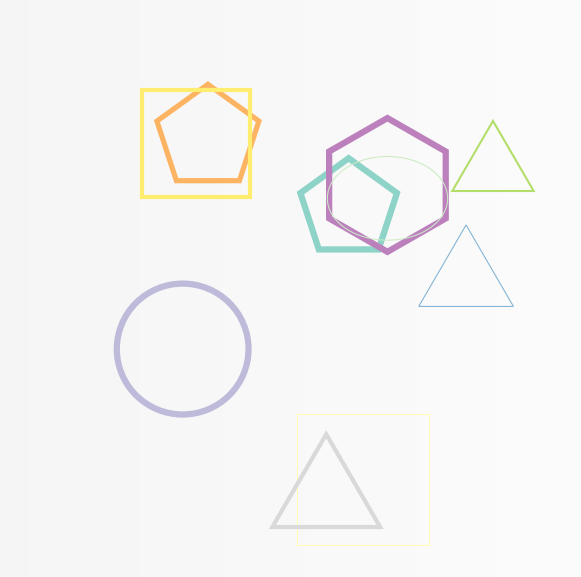[{"shape": "pentagon", "thickness": 3, "radius": 0.44, "center": [0.6, 0.638]}, {"shape": "square", "thickness": 0.5, "radius": 0.57, "center": [0.624, 0.169]}, {"shape": "circle", "thickness": 3, "radius": 0.57, "center": [0.314, 0.395]}, {"shape": "triangle", "thickness": 0.5, "radius": 0.47, "center": [0.802, 0.516]}, {"shape": "pentagon", "thickness": 2.5, "radius": 0.46, "center": [0.358, 0.761]}, {"shape": "triangle", "thickness": 1, "radius": 0.4, "center": [0.848, 0.709]}, {"shape": "triangle", "thickness": 2, "radius": 0.54, "center": [0.561, 0.14]}, {"shape": "hexagon", "thickness": 3, "radius": 0.58, "center": [0.667, 0.679]}, {"shape": "oval", "thickness": 0.5, "radius": 0.52, "center": [0.667, 0.656]}, {"shape": "square", "thickness": 2, "radius": 0.46, "center": [0.338, 0.751]}]